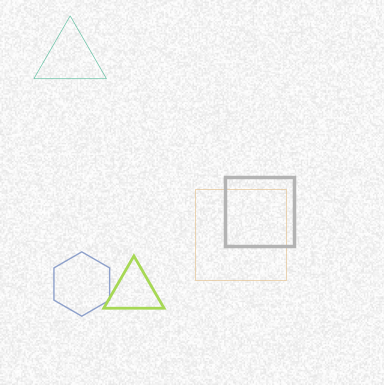[{"shape": "triangle", "thickness": 0.5, "radius": 0.54, "center": [0.182, 0.85]}, {"shape": "hexagon", "thickness": 1, "radius": 0.42, "center": [0.212, 0.262]}, {"shape": "triangle", "thickness": 2, "radius": 0.45, "center": [0.348, 0.245]}, {"shape": "square", "thickness": 0.5, "radius": 0.6, "center": [0.625, 0.391]}, {"shape": "square", "thickness": 2.5, "radius": 0.45, "center": [0.674, 0.451]}]